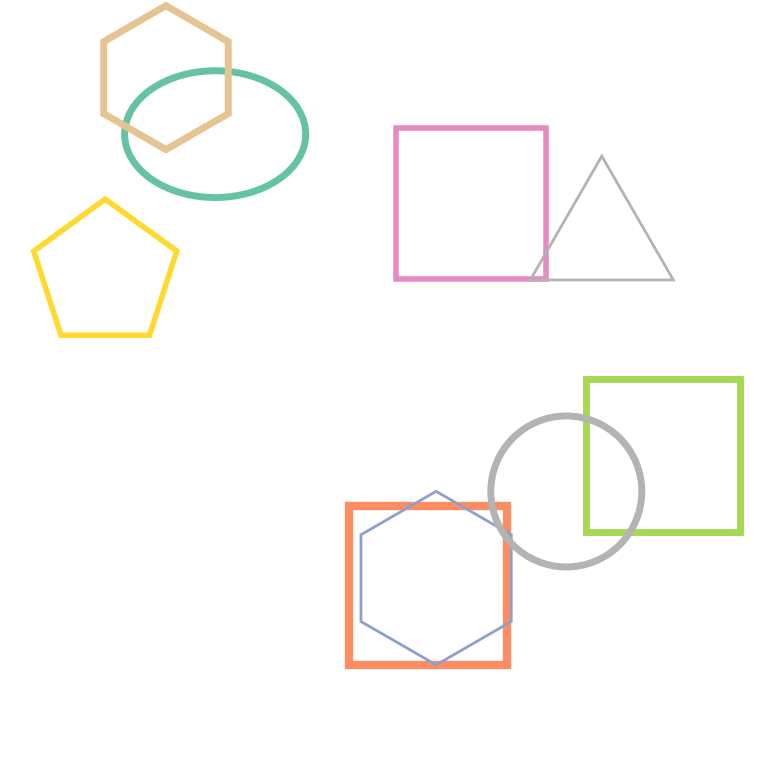[{"shape": "oval", "thickness": 2.5, "radius": 0.59, "center": [0.279, 0.826]}, {"shape": "square", "thickness": 3, "radius": 0.52, "center": [0.556, 0.24]}, {"shape": "hexagon", "thickness": 1, "radius": 0.56, "center": [0.566, 0.249]}, {"shape": "square", "thickness": 2, "radius": 0.49, "center": [0.612, 0.736]}, {"shape": "square", "thickness": 2.5, "radius": 0.5, "center": [0.861, 0.409]}, {"shape": "pentagon", "thickness": 2, "radius": 0.49, "center": [0.137, 0.644]}, {"shape": "hexagon", "thickness": 2.5, "radius": 0.47, "center": [0.216, 0.899]}, {"shape": "triangle", "thickness": 1, "radius": 0.54, "center": [0.782, 0.69]}, {"shape": "circle", "thickness": 2.5, "radius": 0.49, "center": [0.735, 0.362]}]